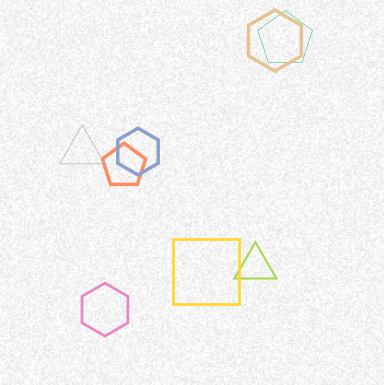[{"shape": "pentagon", "thickness": 0.5, "radius": 0.37, "center": [0.741, 0.898]}, {"shape": "pentagon", "thickness": 2.5, "radius": 0.3, "center": [0.322, 0.569]}, {"shape": "hexagon", "thickness": 2.5, "radius": 0.3, "center": [0.358, 0.606]}, {"shape": "hexagon", "thickness": 2, "radius": 0.34, "center": [0.273, 0.196]}, {"shape": "triangle", "thickness": 1.5, "radius": 0.32, "center": [0.663, 0.308]}, {"shape": "square", "thickness": 2, "radius": 0.43, "center": [0.535, 0.295]}, {"shape": "hexagon", "thickness": 2.5, "radius": 0.4, "center": [0.714, 0.894]}, {"shape": "triangle", "thickness": 0.5, "radius": 0.34, "center": [0.214, 0.608]}]